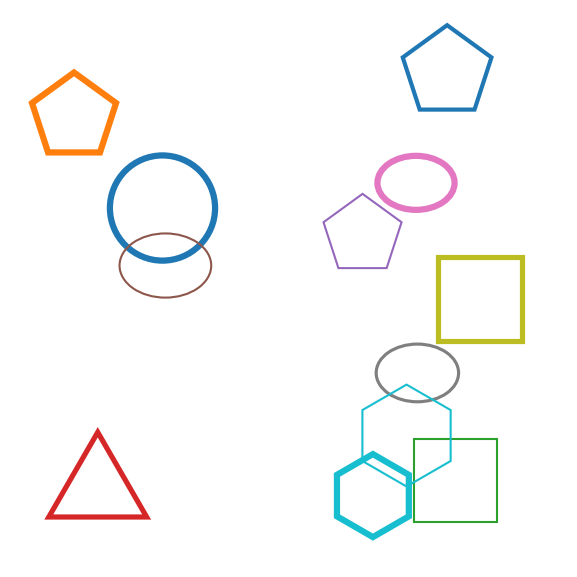[{"shape": "pentagon", "thickness": 2, "radius": 0.4, "center": [0.774, 0.875]}, {"shape": "circle", "thickness": 3, "radius": 0.46, "center": [0.281, 0.639]}, {"shape": "pentagon", "thickness": 3, "radius": 0.38, "center": [0.128, 0.797]}, {"shape": "square", "thickness": 1, "radius": 0.36, "center": [0.789, 0.167]}, {"shape": "triangle", "thickness": 2.5, "radius": 0.49, "center": [0.169, 0.153]}, {"shape": "pentagon", "thickness": 1, "radius": 0.36, "center": [0.628, 0.592]}, {"shape": "oval", "thickness": 1, "radius": 0.4, "center": [0.286, 0.539]}, {"shape": "oval", "thickness": 3, "radius": 0.33, "center": [0.72, 0.683]}, {"shape": "oval", "thickness": 1.5, "radius": 0.36, "center": [0.723, 0.353]}, {"shape": "square", "thickness": 2.5, "radius": 0.36, "center": [0.832, 0.481]}, {"shape": "hexagon", "thickness": 1, "radius": 0.44, "center": [0.704, 0.245]}, {"shape": "hexagon", "thickness": 3, "radius": 0.36, "center": [0.646, 0.141]}]